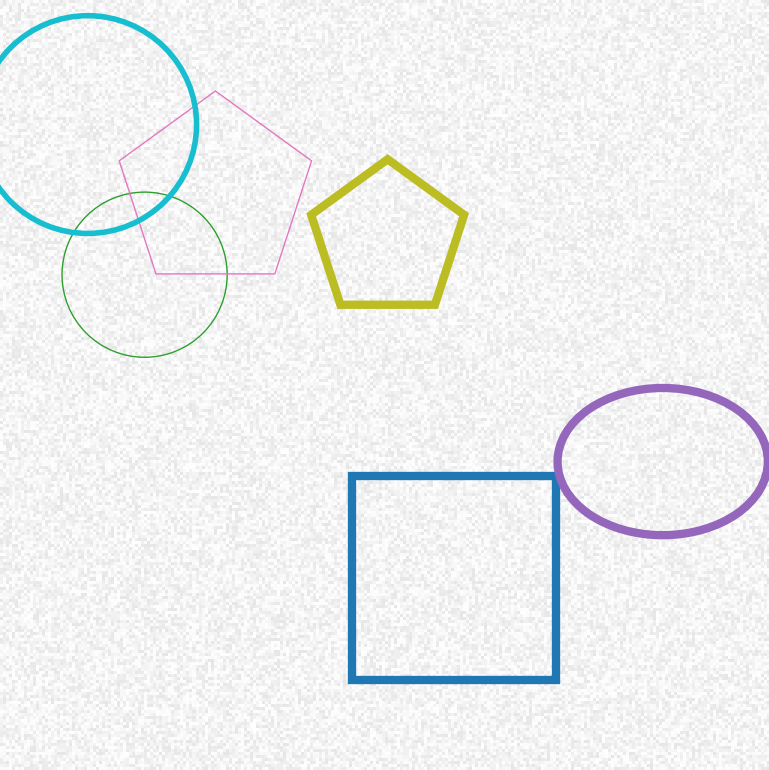[{"shape": "square", "thickness": 3, "radius": 0.66, "center": [0.589, 0.249]}, {"shape": "circle", "thickness": 0.5, "radius": 0.54, "center": [0.188, 0.643]}, {"shape": "oval", "thickness": 3, "radius": 0.68, "center": [0.861, 0.401]}, {"shape": "pentagon", "thickness": 0.5, "radius": 0.66, "center": [0.28, 0.751]}, {"shape": "pentagon", "thickness": 3, "radius": 0.52, "center": [0.503, 0.689]}, {"shape": "circle", "thickness": 2, "radius": 0.71, "center": [0.114, 0.838]}]